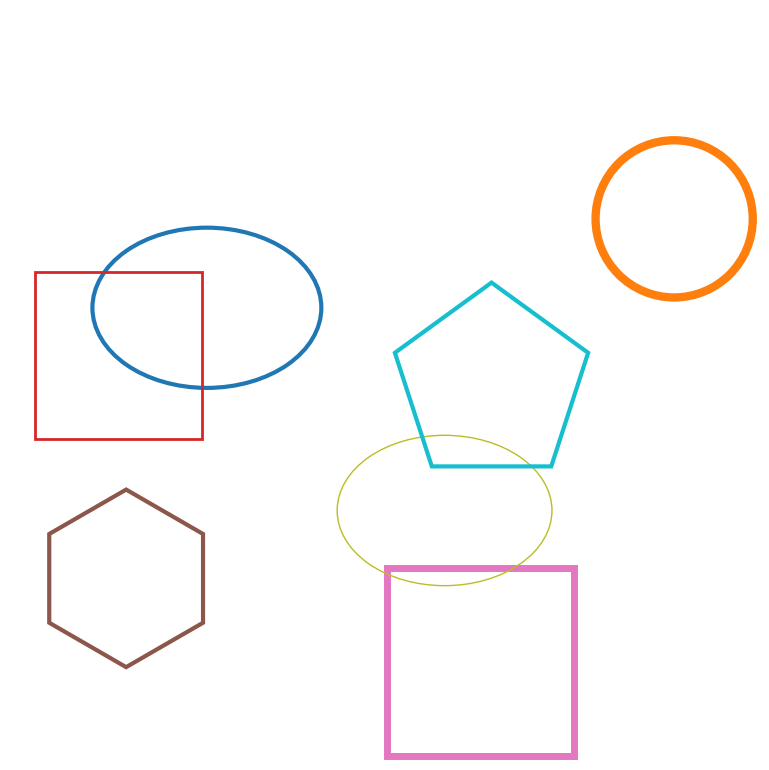[{"shape": "oval", "thickness": 1.5, "radius": 0.74, "center": [0.269, 0.6]}, {"shape": "circle", "thickness": 3, "radius": 0.51, "center": [0.876, 0.716]}, {"shape": "square", "thickness": 1, "radius": 0.54, "center": [0.154, 0.538]}, {"shape": "hexagon", "thickness": 1.5, "radius": 0.58, "center": [0.164, 0.249]}, {"shape": "square", "thickness": 2.5, "radius": 0.61, "center": [0.624, 0.14]}, {"shape": "oval", "thickness": 0.5, "radius": 0.7, "center": [0.577, 0.337]}, {"shape": "pentagon", "thickness": 1.5, "radius": 0.66, "center": [0.638, 0.501]}]